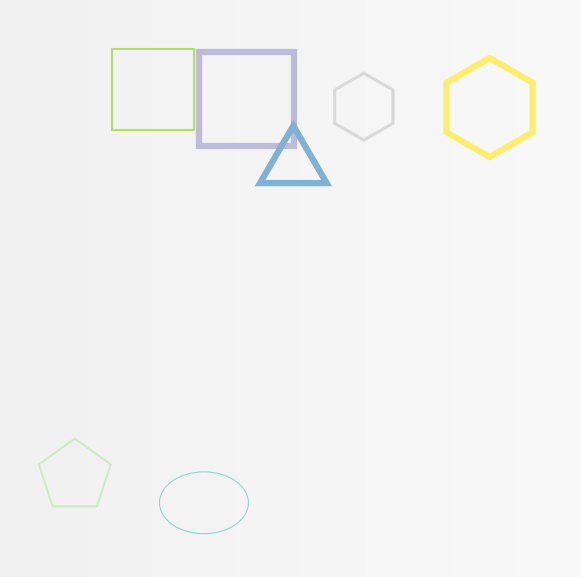[{"shape": "oval", "thickness": 0.5, "radius": 0.38, "center": [0.351, 0.129]}, {"shape": "square", "thickness": 3, "radius": 0.41, "center": [0.424, 0.828]}, {"shape": "triangle", "thickness": 3, "radius": 0.33, "center": [0.505, 0.715]}, {"shape": "square", "thickness": 1, "radius": 0.35, "center": [0.264, 0.844]}, {"shape": "hexagon", "thickness": 1.5, "radius": 0.29, "center": [0.626, 0.814]}, {"shape": "pentagon", "thickness": 1, "radius": 0.32, "center": [0.129, 0.175]}, {"shape": "hexagon", "thickness": 3, "radius": 0.43, "center": [0.842, 0.813]}]